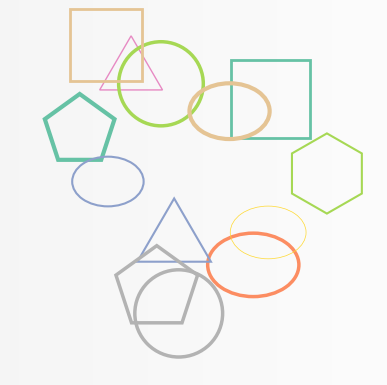[{"shape": "square", "thickness": 2, "radius": 0.51, "center": [0.699, 0.743]}, {"shape": "pentagon", "thickness": 3, "radius": 0.47, "center": [0.206, 0.661]}, {"shape": "oval", "thickness": 2.5, "radius": 0.59, "center": [0.654, 0.312]}, {"shape": "triangle", "thickness": 1.5, "radius": 0.55, "center": [0.449, 0.375]}, {"shape": "oval", "thickness": 1.5, "radius": 0.46, "center": [0.278, 0.529]}, {"shape": "triangle", "thickness": 1, "radius": 0.47, "center": [0.338, 0.813]}, {"shape": "circle", "thickness": 2.5, "radius": 0.55, "center": [0.415, 0.782]}, {"shape": "hexagon", "thickness": 1.5, "radius": 0.52, "center": [0.844, 0.549]}, {"shape": "oval", "thickness": 0.5, "radius": 0.49, "center": [0.692, 0.396]}, {"shape": "oval", "thickness": 3, "radius": 0.52, "center": [0.592, 0.711]}, {"shape": "square", "thickness": 2, "radius": 0.46, "center": [0.273, 0.883]}, {"shape": "pentagon", "thickness": 2.5, "radius": 0.55, "center": [0.405, 0.251]}, {"shape": "circle", "thickness": 2.5, "radius": 0.57, "center": [0.461, 0.186]}]